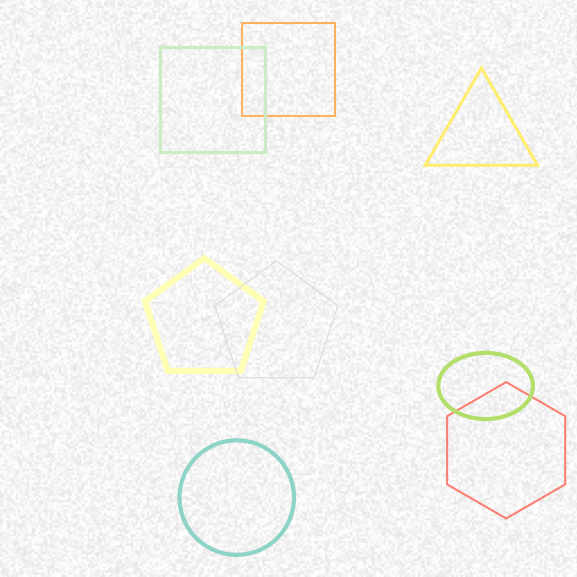[{"shape": "circle", "thickness": 2, "radius": 0.5, "center": [0.41, 0.138]}, {"shape": "pentagon", "thickness": 3, "radius": 0.54, "center": [0.354, 0.444]}, {"shape": "hexagon", "thickness": 1, "radius": 0.59, "center": [0.876, 0.219]}, {"shape": "square", "thickness": 1, "radius": 0.41, "center": [0.5, 0.879]}, {"shape": "oval", "thickness": 2, "radius": 0.41, "center": [0.841, 0.331]}, {"shape": "pentagon", "thickness": 0.5, "radius": 0.56, "center": [0.479, 0.436]}, {"shape": "square", "thickness": 1.5, "radius": 0.45, "center": [0.367, 0.827]}, {"shape": "triangle", "thickness": 1.5, "radius": 0.56, "center": [0.834, 0.769]}]